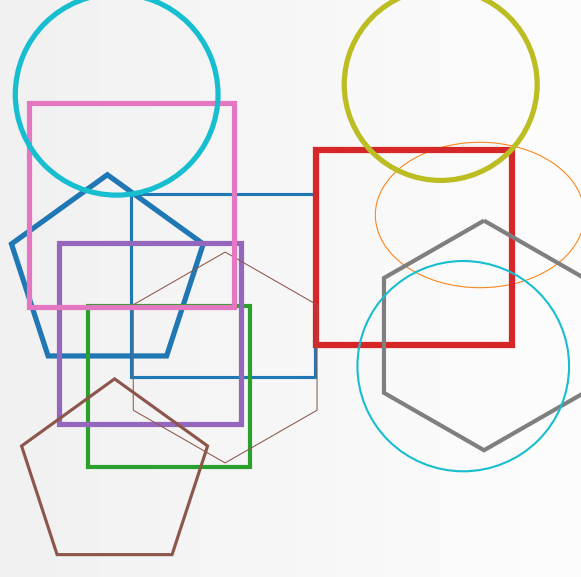[{"shape": "pentagon", "thickness": 2.5, "radius": 0.87, "center": [0.185, 0.523]}, {"shape": "square", "thickness": 1.5, "radius": 0.79, "center": [0.383, 0.505]}, {"shape": "oval", "thickness": 0.5, "radius": 0.9, "center": [0.826, 0.627]}, {"shape": "square", "thickness": 2, "radius": 0.7, "center": [0.291, 0.33]}, {"shape": "square", "thickness": 3, "radius": 0.85, "center": [0.712, 0.571]}, {"shape": "square", "thickness": 2.5, "radius": 0.78, "center": [0.259, 0.421]}, {"shape": "pentagon", "thickness": 1.5, "radius": 0.84, "center": [0.197, 0.175]}, {"shape": "hexagon", "thickness": 0.5, "radius": 0.91, "center": [0.387, 0.38]}, {"shape": "square", "thickness": 2.5, "radius": 0.88, "center": [0.226, 0.645]}, {"shape": "hexagon", "thickness": 2, "radius": 0.99, "center": [0.833, 0.418]}, {"shape": "circle", "thickness": 2.5, "radius": 0.83, "center": [0.758, 0.853]}, {"shape": "circle", "thickness": 1, "radius": 0.91, "center": [0.797, 0.365]}, {"shape": "circle", "thickness": 2.5, "radius": 0.87, "center": [0.201, 0.836]}]